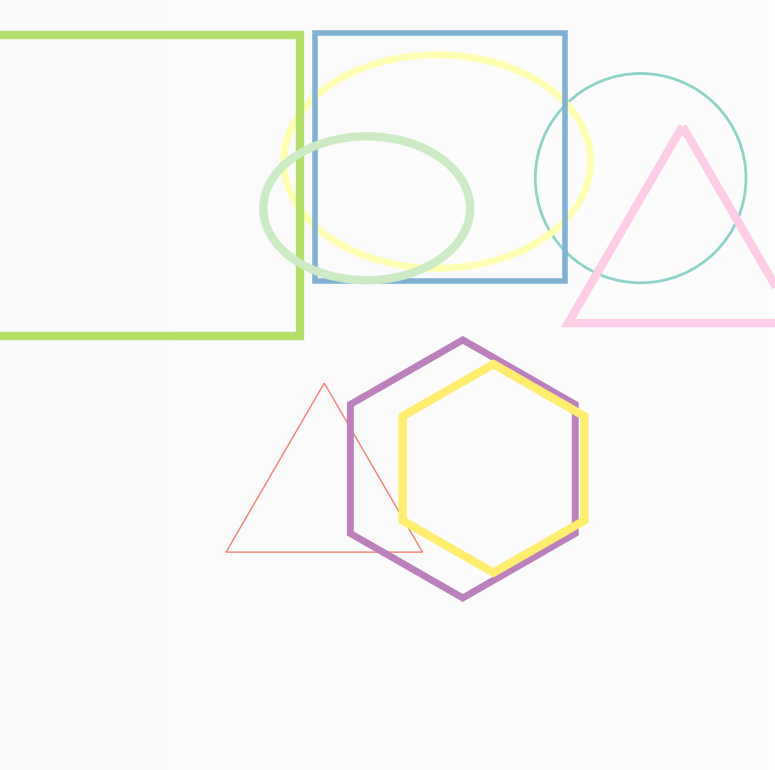[{"shape": "circle", "thickness": 1, "radius": 0.68, "center": [0.827, 0.769]}, {"shape": "oval", "thickness": 2.5, "radius": 0.99, "center": [0.564, 0.79]}, {"shape": "triangle", "thickness": 0.5, "radius": 0.73, "center": [0.418, 0.356]}, {"shape": "square", "thickness": 2, "radius": 0.81, "center": [0.568, 0.796]}, {"shape": "square", "thickness": 3, "radius": 0.98, "center": [0.192, 0.759]}, {"shape": "triangle", "thickness": 3, "radius": 0.85, "center": [0.881, 0.666]}, {"shape": "hexagon", "thickness": 2.5, "radius": 0.84, "center": [0.597, 0.391]}, {"shape": "oval", "thickness": 3, "radius": 0.67, "center": [0.473, 0.729]}, {"shape": "hexagon", "thickness": 3, "radius": 0.68, "center": [0.637, 0.392]}]